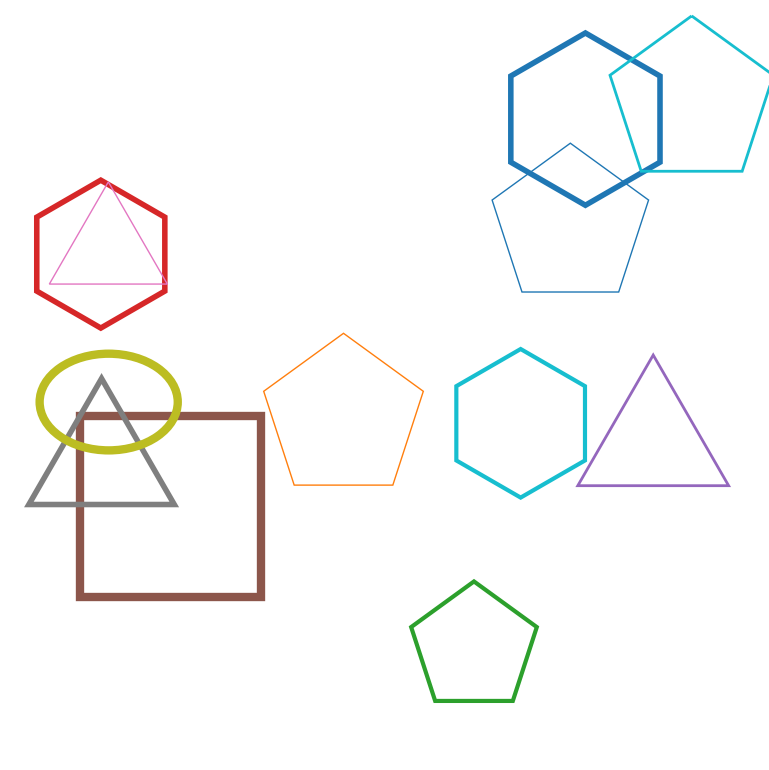[{"shape": "pentagon", "thickness": 0.5, "radius": 0.53, "center": [0.741, 0.707]}, {"shape": "hexagon", "thickness": 2, "radius": 0.56, "center": [0.76, 0.845]}, {"shape": "pentagon", "thickness": 0.5, "radius": 0.54, "center": [0.446, 0.458]}, {"shape": "pentagon", "thickness": 1.5, "radius": 0.43, "center": [0.616, 0.159]}, {"shape": "hexagon", "thickness": 2, "radius": 0.48, "center": [0.131, 0.67]}, {"shape": "triangle", "thickness": 1, "radius": 0.57, "center": [0.848, 0.426]}, {"shape": "square", "thickness": 3, "radius": 0.59, "center": [0.221, 0.342]}, {"shape": "triangle", "thickness": 0.5, "radius": 0.44, "center": [0.141, 0.675]}, {"shape": "triangle", "thickness": 2, "radius": 0.55, "center": [0.132, 0.399]}, {"shape": "oval", "thickness": 3, "radius": 0.45, "center": [0.141, 0.478]}, {"shape": "pentagon", "thickness": 1, "radius": 0.56, "center": [0.898, 0.868]}, {"shape": "hexagon", "thickness": 1.5, "radius": 0.48, "center": [0.676, 0.45]}]